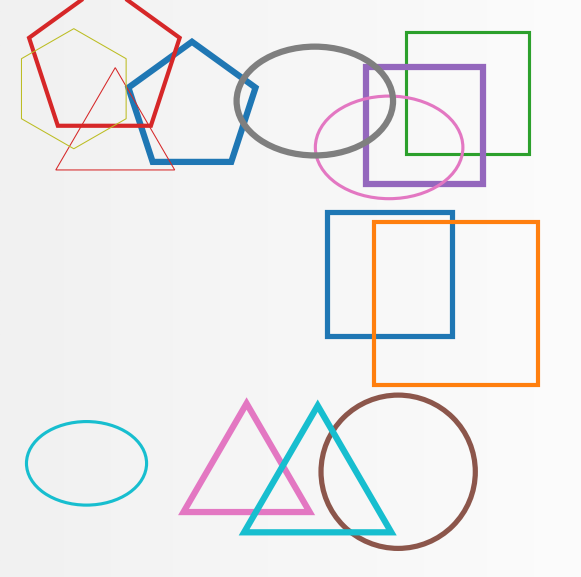[{"shape": "pentagon", "thickness": 3, "radius": 0.58, "center": [0.33, 0.812]}, {"shape": "square", "thickness": 2.5, "radius": 0.54, "center": [0.67, 0.525]}, {"shape": "square", "thickness": 2, "radius": 0.71, "center": [0.785, 0.474]}, {"shape": "square", "thickness": 1.5, "radius": 0.53, "center": [0.805, 0.838]}, {"shape": "triangle", "thickness": 0.5, "radius": 0.59, "center": [0.198, 0.764]}, {"shape": "pentagon", "thickness": 2, "radius": 0.68, "center": [0.18, 0.892]}, {"shape": "square", "thickness": 3, "radius": 0.5, "center": [0.73, 0.782]}, {"shape": "circle", "thickness": 2.5, "radius": 0.66, "center": [0.685, 0.182]}, {"shape": "triangle", "thickness": 3, "radius": 0.63, "center": [0.424, 0.175]}, {"shape": "oval", "thickness": 1.5, "radius": 0.63, "center": [0.669, 0.744]}, {"shape": "oval", "thickness": 3, "radius": 0.67, "center": [0.542, 0.824]}, {"shape": "hexagon", "thickness": 0.5, "radius": 0.52, "center": [0.127, 0.846]}, {"shape": "triangle", "thickness": 3, "radius": 0.73, "center": [0.547, 0.15]}, {"shape": "oval", "thickness": 1.5, "radius": 0.52, "center": [0.149, 0.197]}]